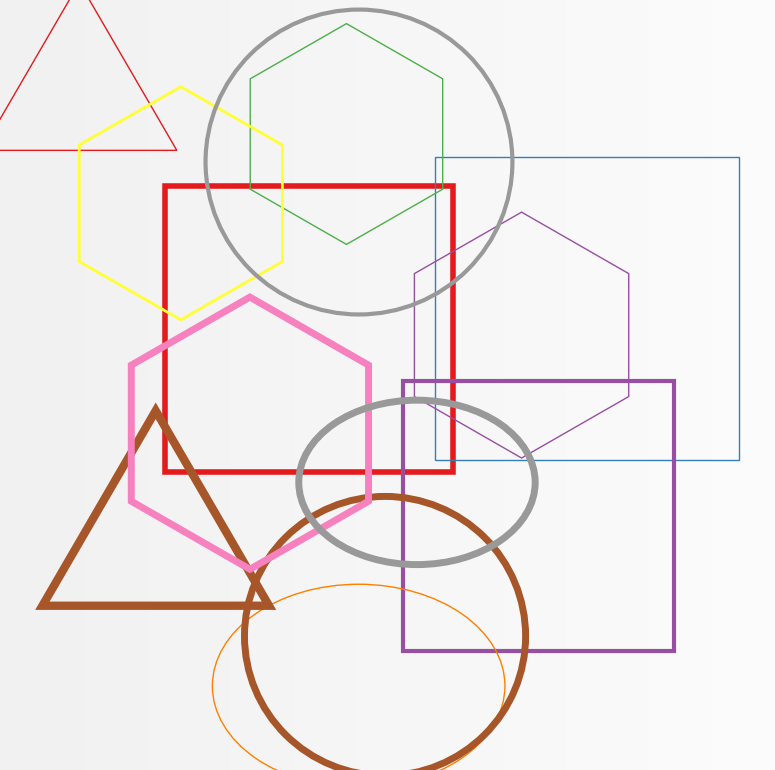[{"shape": "square", "thickness": 2, "radius": 0.93, "center": [0.399, 0.572]}, {"shape": "triangle", "thickness": 0.5, "radius": 0.73, "center": [0.102, 0.877]}, {"shape": "square", "thickness": 0.5, "radius": 0.98, "center": [0.757, 0.599]}, {"shape": "hexagon", "thickness": 0.5, "radius": 0.72, "center": [0.447, 0.826]}, {"shape": "hexagon", "thickness": 0.5, "radius": 0.8, "center": [0.673, 0.565]}, {"shape": "square", "thickness": 1.5, "radius": 0.87, "center": [0.694, 0.33]}, {"shape": "oval", "thickness": 0.5, "radius": 0.94, "center": [0.463, 0.109]}, {"shape": "hexagon", "thickness": 1, "radius": 0.76, "center": [0.233, 0.736]}, {"shape": "circle", "thickness": 2.5, "radius": 0.91, "center": [0.497, 0.174]}, {"shape": "triangle", "thickness": 3, "radius": 0.84, "center": [0.201, 0.298]}, {"shape": "hexagon", "thickness": 2.5, "radius": 0.88, "center": [0.322, 0.437]}, {"shape": "oval", "thickness": 2.5, "radius": 0.76, "center": [0.538, 0.374]}, {"shape": "circle", "thickness": 1.5, "radius": 0.99, "center": [0.463, 0.79]}]